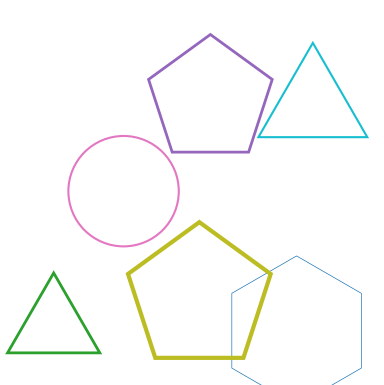[{"shape": "hexagon", "thickness": 0.5, "radius": 0.97, "center": [0.77, 0.141]}, {"shape": "triangle", "thickness": 2, "radius": 0.69, "center": [0.139, 0.153]}, {"shape": "pentagon", "thickness": 2, "radius": 0.84, "center": [0.546, 0.741]}, {"shape": "circle", "thickness": 1.5, "radius": 0.72, "center": [0.321, 0.503]}, {"shape": "pentagon", "thickness": 3, "radius": 0.97, "center": [0.518, 0.228]}, {"shape": "triangle", "thickness": 1.5, "radius": 0.82, "center": [0.813, 0.725]}]